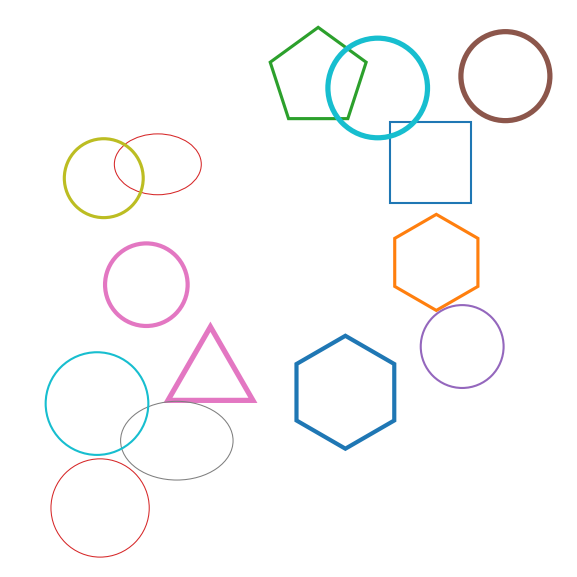[{"shape": "square", "thickness": 1, "radius": 0.35, "center": [0.745, 0.718]}, {"shape": "hexagon", "thickness": 2, "radius": 0.49, "center": [0.598, 0.32]}, {"shape": "hexagon", "thickness": 1.5, "radius": 0.42, "center": [0.756, 0.545]}, {"shape": "pentagon", "thickness": 1.5, "radius": 0.44, "center": [0.551, 0.864]}, {"shape": "circle", "thickness": 0.5, "radius": 0.43, "center": [0.173, 0.12]}, {"shape": "oval", "thickness": 0.5, "radius": 0.38, "center": [0.273, 0.715]}, {"shape": "circle", "thickness": 1, "radius": 0.36, "center": [0.8, 0.399]}, {"shape": "circle", "thickness": 2.5, "radius": 0.39, "center": [0.875, 0.867]}, {"shape": "triangle", "thickness": 2.5, "radius": 0.42, "center": [0.364, 0.348]}, {"shape": "circle", "thickness": 2, "radius": 0.36, "center": [0.253, 0.506]}, {"shape": "oval", "thickness": 0.5, "radius": 0.49, "center": [0.306, 0.236]}, {"shape": "circle", "thickness": 1.5, "radius": 0.34, "center": [0.18, 0.691]}, {"shape": "circle", "thickness": 1, "radius": 0.44, "center": [0.168, 0.3]}, {"shape": "circle", "thickness": 2.5, "radius": 0.43, "center": [0.654, 0.847]}]